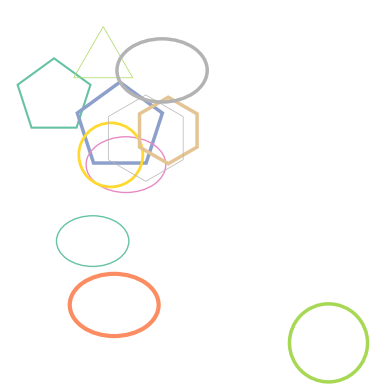[{"shape": "oval", "thickness": 1, "radius": 0.47, "center": [0.241, 0.374]}, {"shape": "pentagon", "thickness": 1.5, "radius": 0.5, "center": [0.14, 0.749]}, {"shape": "oval", "thickness": 3, "radius": 0.58, "center": [0.297, 0.208]}, {"shape": "pentagon", "thickness": 2.5, "radius": 0.58, "center": [0.311, 0.67]}, {"shape": "oval", "thickness": 1, "radius": 0.52, "center": [0.327, 0.572]}, {"shape": "triangle", "thickness": 0.5, "radius": 0.44, "center": [0.268, 0.842]}, {"shape": "circle", "thickness": 2.5, "radius": 0.51, "center": [0.853, 0.109]}, {"shape": "circle", "thickness": 2, "radius": 0.42, "center": [0.288, 0.598]}, {"shape": "hexagon", "thickness": 2.5, "radius": 0.43, "center": [0.437, 0.661]}, {"shape": "hexagon", "thickness": 0.5, "radius": 0.56, "center": [0.379, 0.641]}, {"shape": "oval", "thickness": 2.5, "radius": 0.59, "center": [0.421, 0.817]}]